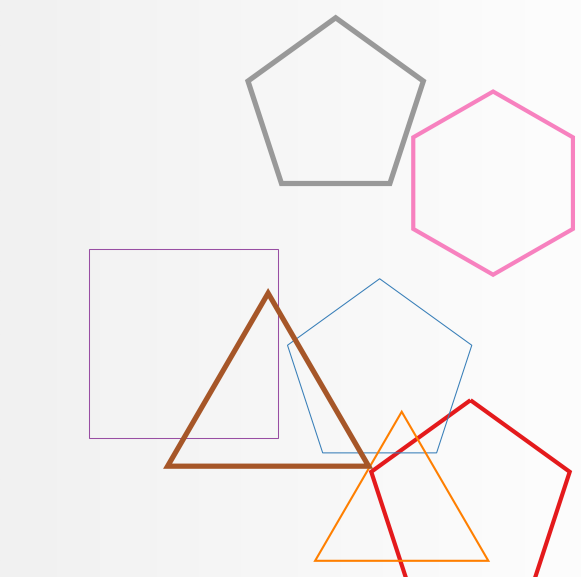[{"shape": "pentagon", "thickness": 2, "radius": 0.9, "center": [0.809, 0.127]}, {"shape": "pentagon", "thickness": 0.5, "radius": 0.83, "center": [0.653, 0.35]}, {"shape": "square", "thickness": 0.5, "radius": 0.81, "center": [0.315, 0.404]}, {"shape": "triangle", "thickness": 1, "radius": 0.86, "center": [0.691, 0.114]}, {"shape": "triangle", "thickness": 2.5, "radius": 1.0, "center": [0.461, 0.292]}, {"shape": "hexagon", "thickness": 2, "radius": 0.79, "center": [0.848, 0.682]}, {"shape": "pentagon", "thickness": 2.5, "radius": 0.79, "center": [0.578, 0.81]}]